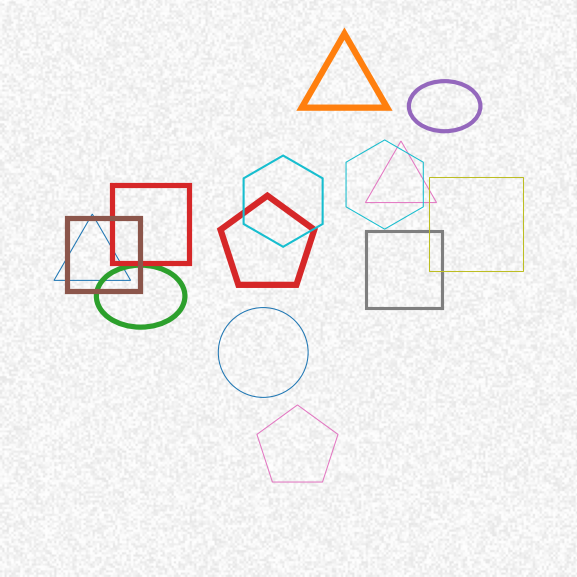[{"shape": "triangle", "thickness": 0.5, "radius": 0.38, "center": [0.16, 0.552]}, {"shape": "circle", "thickness": 0.5, "radius": 0.39, "center": [0.456, 0.389]}, {"shape": "triangle", "thickness": 3, "radius": 0.43, "center": [0.596, 0.855]}, {"shape": "oval", "thickness": 2.5, "radius": 0.38, "center": [0.244, 0.486]}, {"shape": "pentagon", "thickness": 3, "radius": 0.43, "center": [0.463, 0.575]}, {"shape": "square", "thickness": 2.5, "radius": 0.34, "center": [0.261, 0.611]}, {"shape": "oval", "thickness": 2, "radius": 0.31, "center": [0.77, 0.815]}, {"shape": "square", "thickness": 2.5, "radius": 0.32, "center": [0.179, 0.558]}, {"shape": "triangle", "thickness": 0.5, "radius": 0.36, "center": [0.694, 0.684]}, {"shape": "pentagon", "thickness": 0.5, "radius": 0.37, "center": [0.515, 0.224]}, {"shape": "square", "thickness": 1.5, "radius": 0.33, "center": [0.699, 0.533]}, {"shape": "square", "thickness": 0.5, "radius": 0.41, "center": [0.824, 0.611]}, {"shape": "hexagon", "thickness": 0.5, "radius": 0.39, "center": [0.666, 0.68]}, {"shape": "hexagon", "thickness": 1, "radius": 0.4, "center": [0.49, 0.651]}]